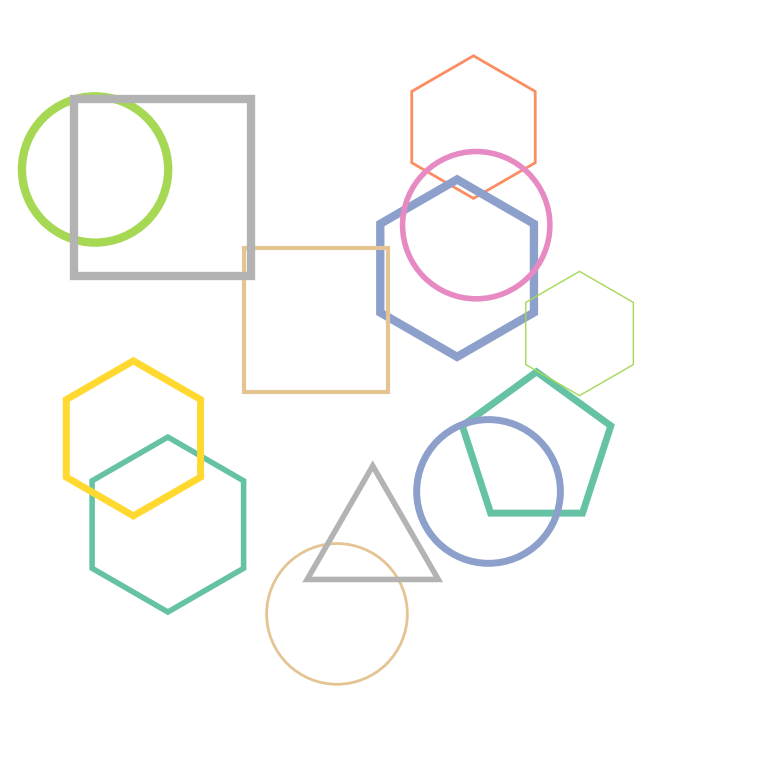[{"shape": "hexagon", "thickness": 2, "radius": 0.57, "center": [0.218, 0.319]}, {"shape": "pentagon", "thickness": 2.5, "radius": 0.51, "center": [0.697, 0.416]}, {"shape": "hexagon", "thickness": 1, "radius": 0.46, "center": [0.615, 0.835]}, {"shape": "circle", "thickness": 2.5, "radius": 0.47, "center": [0.634, 0.362]}, {"shape": "hexagon", "thickness": 3, "radius": 0.58, "center": [0.594, 0.652]}, {"shape": "circle", "thickness": 2, "radius": 0.48, "center": [0.618, 0.708]}, {"shape": "circle", "thickness": 3, "radius": 0.47, "center": [0.123, 0.78]}, {"shape": "hexagon", "thickness": 0.5, "radius": 0.4, "center": [0.753, 0.567]}, {"shape": "hexagon", "thickness": 2.5, "radius": 0.5, "center": [0.173, 0.431]}, {"shape": "circle", "thickness": 1, "radius": 0.46, "center": [0.438, 0.203]}, {"shape": "square", "thickness": 1.5, "radius": 0.47, "center": [0.41, 0.584]}, {"shape": "square", "thickness": 3, "radius": 0.57, "center": [0.211, 0.757]}, {"shape": "triangle", "thickness": 2, "radius": 0.49, "center": [0.484, 0.297]}]